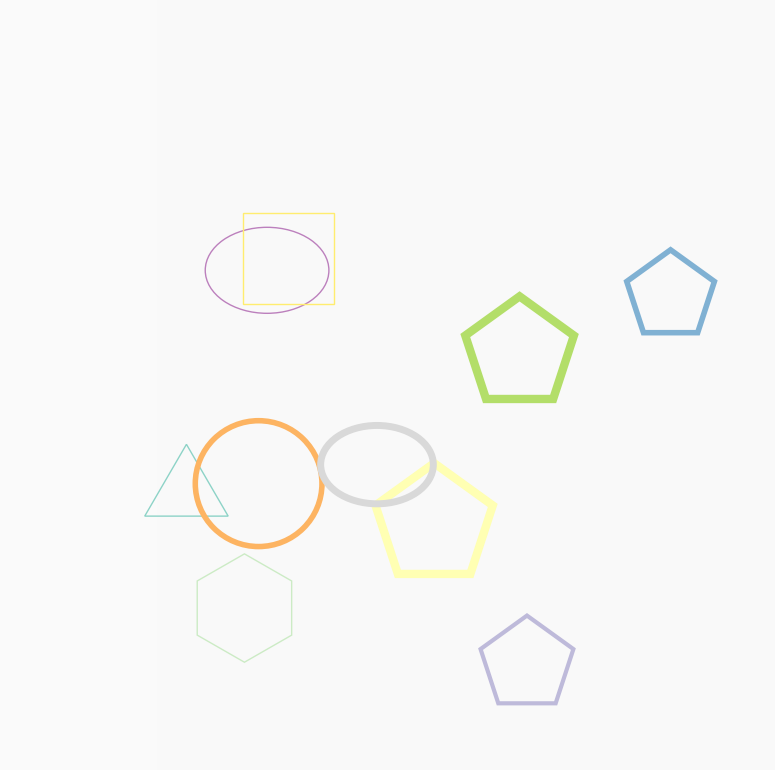[{"shape": "triangle", "thickness": 0.5, "radius": 0.31, "center": [0.241, 0.361]}, {"shape": "pentagon", "thickness": 3, "radius": 0.4, "center": [0.56, 0.319]}, {"shape": "pentagon", "thickness": 1.5, "radius": 0.31, "center": [0.68, 0.138]}, {"shape": "pentagon", "thickness": 2, "radius": 0.3, "center": [0.865, 0.616]}, {"shape": "circle", "thickness": 2, "radius": 0.41, "center": [0.334, 0.372]}, {"shape": "pentagon", "thickness": 3, "radius": 0.37, "center": [0.67, 0.541]}, {"shape": "oval", "thickness": 2.5, "radius": 0.36, "center": [0.486, 0.397]}, {"shape": "oval", "thickness": 0.5, "radius": 0.4, "center": [0.345, 0.649]}, {"shape": "hexagon", "thickness": 0.5, "radius": 0.35, "center": [0.315, 0.21]}, {"shape": "square", "thickness": 0.5, "radius": 0.3, "center": [0.372, 0.664]}]